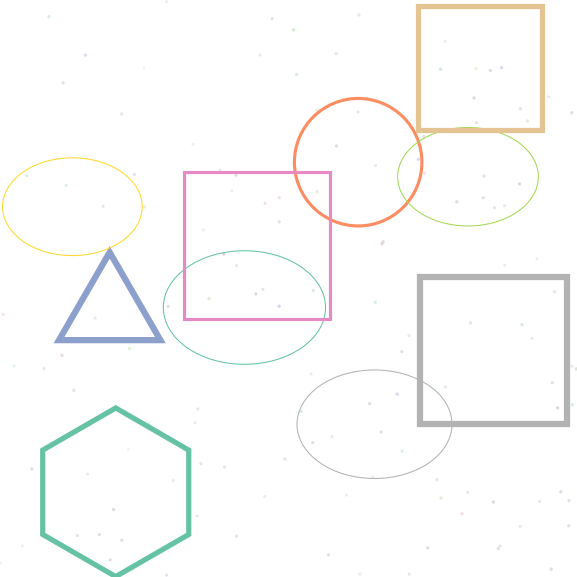[{"shape": "oval", "thickness": 0.5, "radius": 0.7, "center": [0.423, 0.467]}, {"shape": "hexagon", "thickness": 2.5, "radius": 0.73, "center": [0.2, 0.147]}, {"shape": "circle", "thickness": 1.5, "radius": 0.55, "center": [0.62, 0.718]}, {"shape": "triangle", "thickness": 3, "radius": 0.51, "center": [0.19, 0.461]}, {"shape": "square", "thickness": 1.5, "radius": 0.63, "center": [0.444, 0.574]}, {"shape": "oval", "thickness": 0.5, "radius": 0.61, "center": [0.81, 0.693]}, {"shape": "oval", "thickness": 0.5, "radius": 0.6, "center": [0.125, 0.641]}, {"shape": "square", "thickness": 2.5, "radius": 0.54, "center": [0.831, 0.881]}, {"shape": "oval", "thickness": 0.5, "radius": 0.67, "center": [0.649, 0.265]}, {"shape": "square", "thickness": 3, "radius": 0.64, "center": [0.855, 0.392]}]